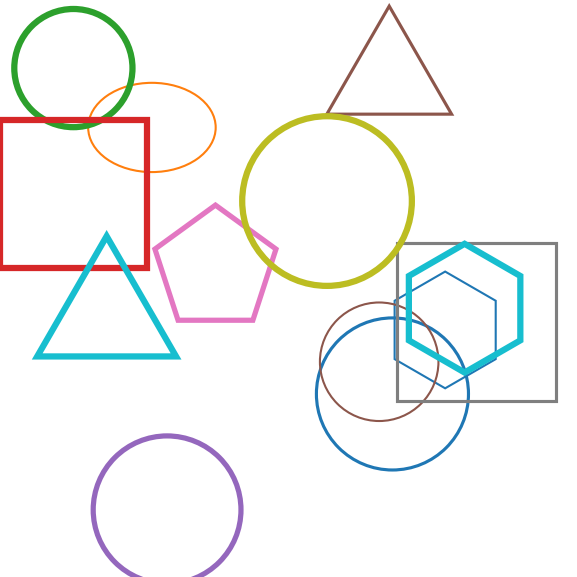[{"shape": "hexagon", "thickness": 1, "radius": 0.51, "center": [0.771, 0.428]}, {"shape": "circle", "thickness": 1.5, "radius": 0.66, "center": [0.68, 0.317]}, {"shape": "oval", "thickness": 1, "radius": 0.55, "center": [0.263, 0.778]}, {"shape": "circle", "thickness": 3, "radius": 0.51, "center": [0.127, 0.881]}, {"shape": "square", "thickness": 3, "radius": 0.64, "center": [0.127, 0.663]}, {"shape": "circle", "thickness": 2.5, "radius": 0.64, "center": [0.289, 0.116]}, {"shape": "circle", "thickness": 1, "radius": 0.51, "center": [0.657, 0.373]}, {"shape": "triangle", "thickness": 1.5, "radius": 0.62, "center": [0.674, 0.864]}, {"shape": "pentagon", "thickness": 2.5, "radius": 0.55, "center": [0.373, 0.534]}, {"shape": "square", "thickness": 1.5, "radius": 0.68, "center": [0.825, 0.441]}, {"shape": "circle", "thickness": 3, "radius": 0.73, "center": [0.566, 0.651]}, {"shape": "hexagon", "thickness": 3, "radius": 0.56, "center": [0.805, 0.466]}, {"shape": "triangle", "thickness": 3, "radius": 0.69, "center": [0.185, 0.451]}]